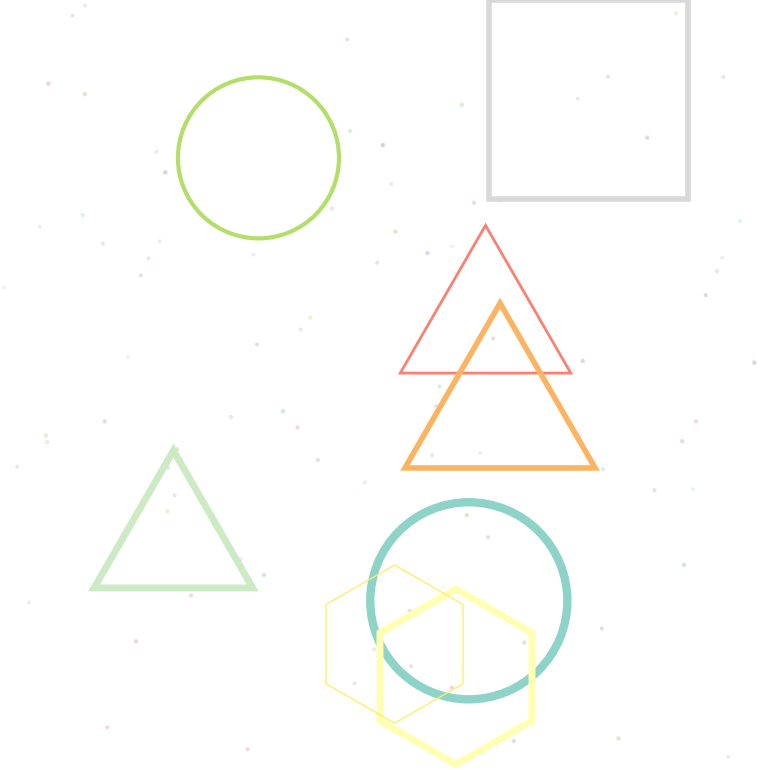[{"shape": "circle", "thickness": 3, "radius": 0.64, "center": [0.609, 0.22]}, {"shape": "hexagon", "thickness": 2.5, "radius": 0.57, "center": [0.592, 0.121]}, {"shape": "triangle", "thickness": 1, "radius": 0.64, "center": [0.631, 0.579]}, {"shape": "triangle", "thickness": 2, "radius": 0.71, "center": [0.649, 0.464]}, {"shape": "circle", "thickness": 1.5, "radius": 0.52, "center": [0.336, 0.795]}, {"shape": "square", "thickness": 2, "radius": 0.64, "center": [0.764, 0.871]}, {"shape": "triangle", "thickness": 2.5, "radius": 0.59, "center": [0.225, 0.296]}, {"shape": "hexagon", "thickness": 0.5, "radius": 0.51, "center": [0.512, 0.163]}]